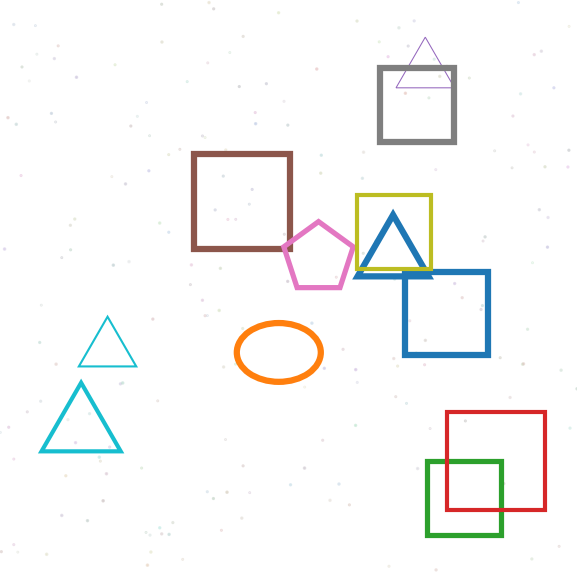[{"shape": "square", "thickness": 3, "radius": 0.36, "center": [0.773, 0.456]}, {"shape": "triangle", "thickness": 3, "radius": 0.35, "center": [0.681, 0.556]}, {"shape": "oval", "thickness": 3, "radius": 0.36, "center": [0.483, 0.389]}, {"shape": "square", "thickness": 2.5, "radius": 0.32, "center": [0.803, 0.136]}, {"shape": "square", "thickness": 2, "radius": 0.42, "center": [0.859, 0.201]}, {"shape": "triangle", "thickness": 0.5, "radius": 0.29, "center": [0.736, 0.876]}, {"shape": "square", "thickness": 3, "radius": 0.41, "center": [0.419, 0.65]}, {"shape": "pentagon", "thickness": 2.5, "radius": 0.32, "center": [0.552, 0.552]}, {"shape": "square", "thickness": 3, "radius": 0.32, "center": [0.722, 0.817]}, {"shape": "square", "thickness": 2, "radius": 0.32, "center": [0.683, 0.597]}, {"shape": "triangle", "thickness": 2, "radius": 0.4, "center": [0.14, 0.257]}, {"shape": "triangle", "thickness": 1, "radius": 0.29, "center": [0.186, 0.393]}]